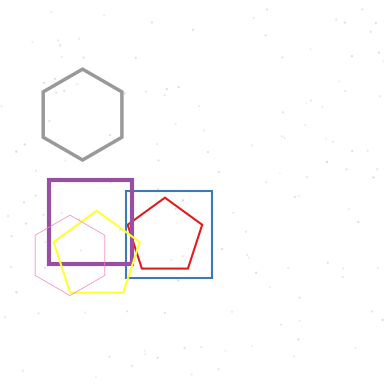[{"shape": "pentagon", "thickness": 1.5, "radius": 0.51, "center": [0.428, 0.385]}, {"shape": "square", "thickness": 1.5, "radius": 0.56, "center": [0.439, 0.392]}, {"shape": "square", "thickness": 3, "radius": 0.54, "center": [0.236, 0.423]}, {"shape": "pentagon", "thickness": 1.5, "radius": 0.59, "center": [0.251, 0.335]}, {"shape": "hexagon", "thickness": 0.5, "radius": 0.52, "center": [0.182, 0.337]}, {"shape": "hexagon", "thickness": 2.5, "radius": 0.59, "center": [0.214, 0.702]}]